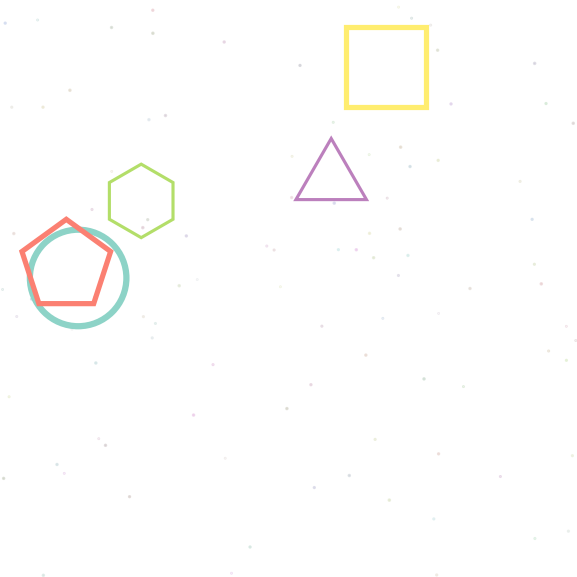[{"shape": "circle", "thickness": 3, "radius": 0.42, "center": [0.135, 0.518]}, {"shape": "pentagon", "thickness": 2.5, "radius": 0.4, "center": [0.115, 0.539]}, {"shape": "hexagon", "thickness": 1.5, "radius": 0.32, "center": [0.244, 0.651]}, {"shape": "triangle", "thickness": 1.5, "radius": 0.35, "center": [0.574, 0.689]}, {"shape": "square", "thickness": 2.5, "radius": 0.34, "center": [0.668, 0.883]}]